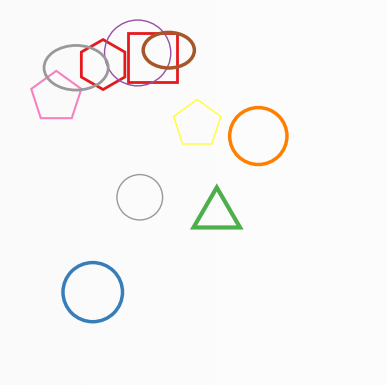[{"shape": "hexagon", "thickness": 2, "radius": 0.32, "center": [0.266, 0.832]}, {"shape": "square", "thickness": 2, "radius": 0.32, "center": [0.394, 0.851]}, {"shape": "circle", "thickness": 2.5, "radius": 0.38, "center": [0.239, 0.241]}, {"shape": "triangle", "thickness": 3, "radius": 0.35, "center": [0.559, 0.444]}, {"shape": "circle", "thickness": 1, "radius": 0.43, "center": [0.355, 0.862]}, {"shape": "circle", "thickness": 2.5, "radius": 0.37, "center": [0.667, 0.647]}, {"shape": "pentagon", "thickness": 1, "radius": 0.32, "center": [0.509, 0.678]}, {"shape": "oval", "thickness": 2.5, "radius": 0.33, "center": [0.436, 0.87]}, {"shape": "pentagon", "thickness": 1.5, "radius": 0.34, "center": [0.145, 0.748]}, {"shape": "oval", "thickness": 2, "radius": 0.41, "center": [0.196, 0.824]}, {"shape": "circle", "thickness": 1, "radius": 0.29, "center": [0.361, 0.488]}]